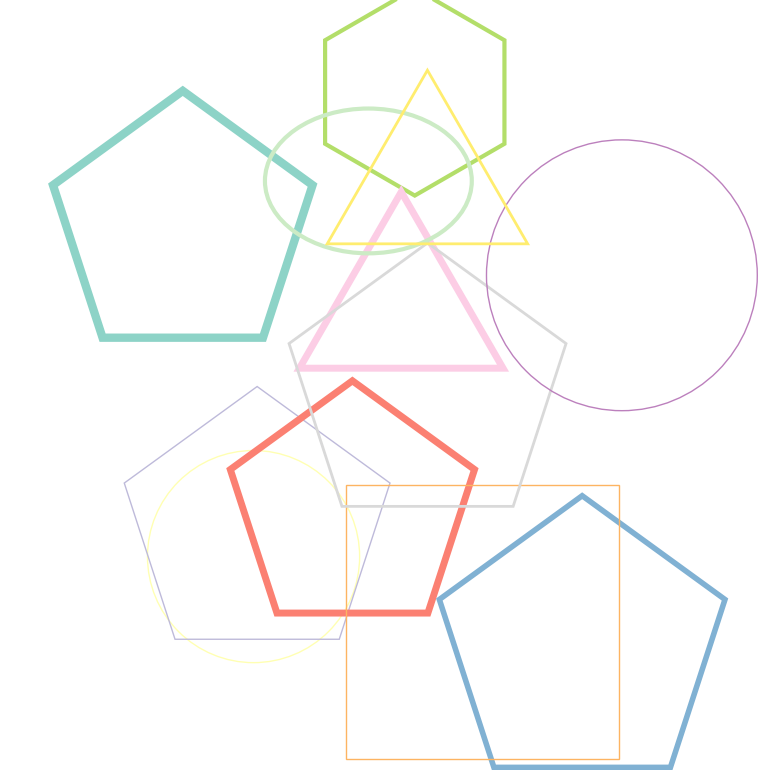[{"shape": "pentagon", "thickness": 3, "radius": 0.89, "center": [0.237, 0.705]}, {"shape": "circle", "thickness": 0.5, "radius": 0.69, "center": [0.329, 0.277]}, {"shape": "pentagon", "thickness": 0.5, "radius": 0.91, "center": [0.334, 0.317]}, {"shape": "pentagon", "thickness": 2.5, "radius": 0.83, "center": [0.458, 0.339]}, {"shape": "pentagon", "thickness": 2, "radius": 0.98, "center": [0.756, 0.161]}, {"shape": "square", "thickness": 0.5, "radius": 0.89, "center": [0.627, 0.192]}, {"shape": "hexagon", "thickness": 1.5, "radius": 0.67, "center": [0.539, 0.88]}, {"shape": "triangle", "thickness": 2.5, "radius": 0.76, "center": [0.521, 0.598]}, {"shape": "pentagon", "thickness": 1, "radius": 0.95, "center": [0.555, 0.495]}, {"shape": "circle", "thickness": 0.5, "radius": 0.88, "center": [0.808, 0.642]}, {"shape": "oval", "thickness": 1.5, "radius": 0.67, "center": [0.478, 0.765]}, {"shape": "triangle", "thickness": 1, "radius": 0.75, "center": [0.555, 0.758]}]